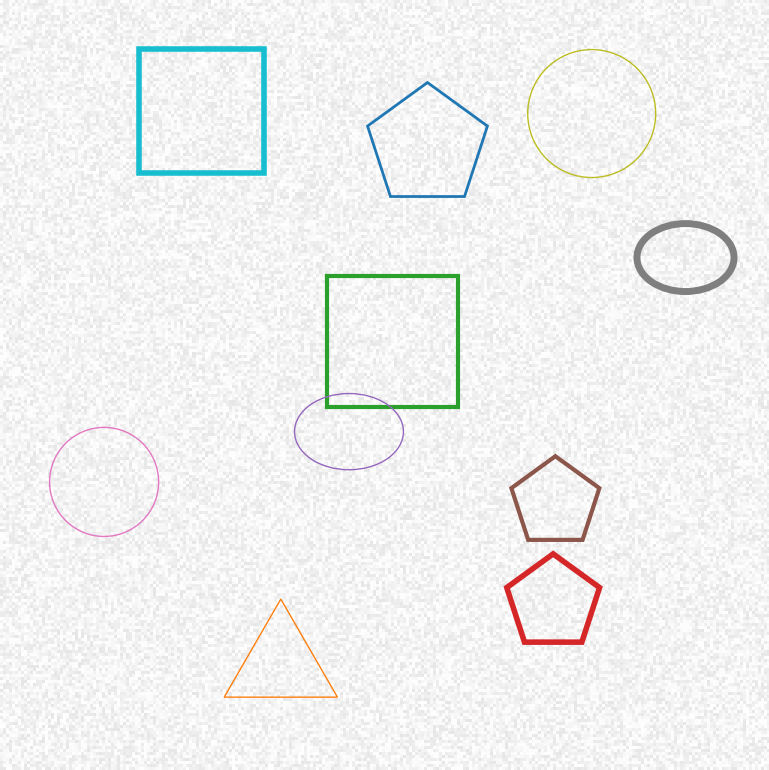[{"shape": "pentagon", "thickness": 1, "radius": 0.41, "center": [0.555, 0.811]}, {"shape": "triangle", "thickness": 0.5, "radius": 0.42, "center": [0.365, 0.137]}, {"shape": "square", "thickness": 1.5, "radius": 0.43, "center": [0.509, 0.557]}, {"shape": "pentagon", "thickness": 2, "radius": 0.32, "center": [0.718, 0.217]}, {"shape": "oval", "thickness": 0.5, "radius": 0.35, "center": [0.453, 0.439]}, {"shape": "pentagon", "thickness": 1.5, "radius": 0.3, "center": [0.721, 0.347]}, {"shape": "circle", "thickness": 0.5, "radius": 0.35, "center": [0.135, 0.374]}, {"shape": "oval", "thickness": 2.5, "radius": 0.32, "center": [0.89, 0.666]}, {"shape": "circle", "thickness": 0.5, "radius": 0.42, "center": [0.768, 0.853]}, {"shape": "square", "thickness": 2, "radius": 0.4, "center": [0.261, 0.856]}]